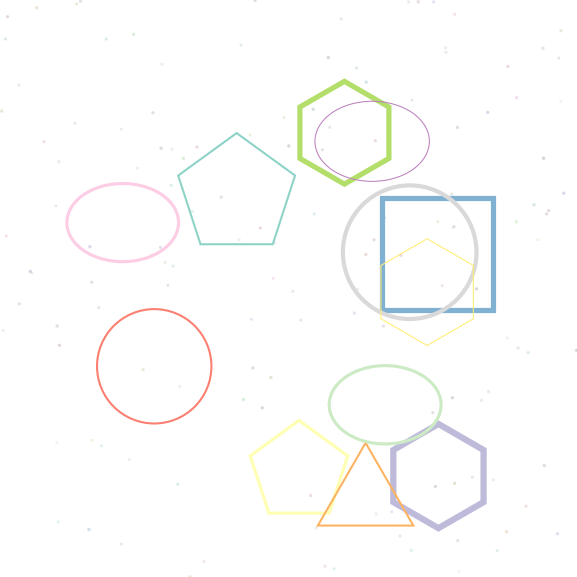[{"shape": "pentagon", "thickness": 1, "radius": 0.53, "center": [0.41, 0.662]}, {"shape": "pentagon", "thickness": 1.5, "radius": 0.44, "center": [0.518, 0.182]}, {"shape": "hexagon", "thickness": 3, "radius": 0.45, "center": [0.759, 0.175]}, {"shape": "circle", "thickness": 1, "radius": 0.5, "center": [0.267, 0.365]}, {"shape": "square", "thickness": 2.5, "radius": 0.48, "center": [0.758, 0.56]}, {"shape": "triangle", "thickness": 1, "radius": 0.48, "center": [0.633, 0.137]}, {"shape": "hexagon", "thickness": 2.5, "radius": 0.44, "center": [0.596, 0.769]}, {"shape": "oval", "thickness": 1.5, "radius": 0.48, "center": [0.213, 0.614]}, {"shape": "circle", "thickness": 2, "radius": 0.58, "center": [0.709, 0.562]}, {"shape": "oval", "thickness": 0.5, "radius": 0.5, "center": [0.644, 0.754]}, {"shape": "oval", "thickness": 1.5, "radius": 0.48, "center": [0.667, 0.298]}, {"shape": "hexagon", "thickness": 0.5, "radius": 0.46, "center": [0.74, 0.493]}]